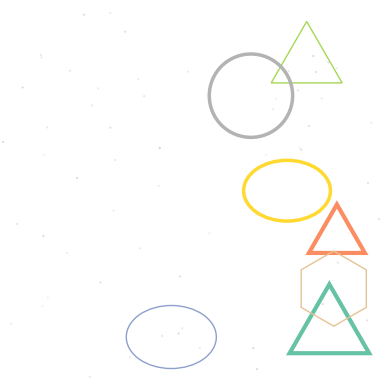[{"shape": "triangle", "thickness": 3, "radius": 0.6, "center": [0.855, 0.142]}, {"shape": "triangle", "thickness": 3, "radius": 0.42, "center": [0.875, 0.385]}, {"shape": "oval", "thickness": 1, "radius": 0.58, "center": [0.445, 0.125]}, {"shape": "triangle", "thickness": 1, "radius": 0.53, "center": [0.797, 0.838]}, {"shape": "oval", "thickness": 2.5, "radius": 0.56, "center": [0.746, 0.505]}, {"shape": "hexagon", "thickness": 1, "radius": 0.49, "center": [0.867, 0.25]}, {"shape": "circle", "thickness": 2.5, "radius": 0.54, "center": [0.652, 0.751]}]